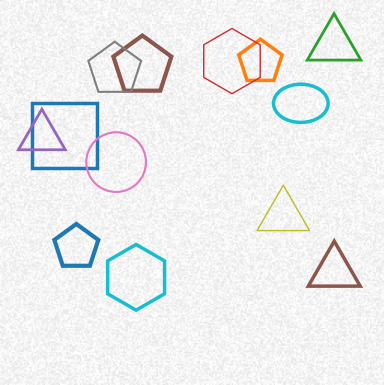[{"shape": "square", "thickness": 2.5, "radius": 0.42, "center": [0.169, 0.649]}, {"shape": "pentagon", "thickness": 3, "radius": 0.3, "center": [0.198, 0.358]}, {"shape": "pentagon", "thickness": 2.5, "radius": 0.3, "center": [0.676, 0.839]}, {"shape": "triangle", "thickness": 2, "radius": 0.4, "center": [0.868, 0.884]}, {"shape": "hexagon", "thickness": 1, "radius": 0.42, "center": [0.603, 0.841]}, {"shape": "triangle", "thickness": 2, "radius": 0.35, "center": [0.109, 0.646]}, {"shape": "triangle", "thickness": 2.5, "radius": 0.39, "center": [0.868, 0.296]}, {"shape": "pentagon", "thickness": 3, "radius": 0.4, "center": [0.37, 0.829]}, {"shape": "circle", "thickness": 1.5, "radius": 0.39, "center": [0.302, 0.579]}, {"shape": "pentagon", "thickness": 1.5, "radius": 0.36, "center": [0.298, 0.82]}, {"shape": "triangle", "thickness": 1, "radius": 0.39, "center": [0.736, 0.44]}, {"shape": "hexagon", "thickness": 2.5, "radius": 0.43, "center": [0.354, 0.28]}, {"shape": "oval", "thickness": 2.5, "radius": 0.35, "center": [0.781, 0.732]}]